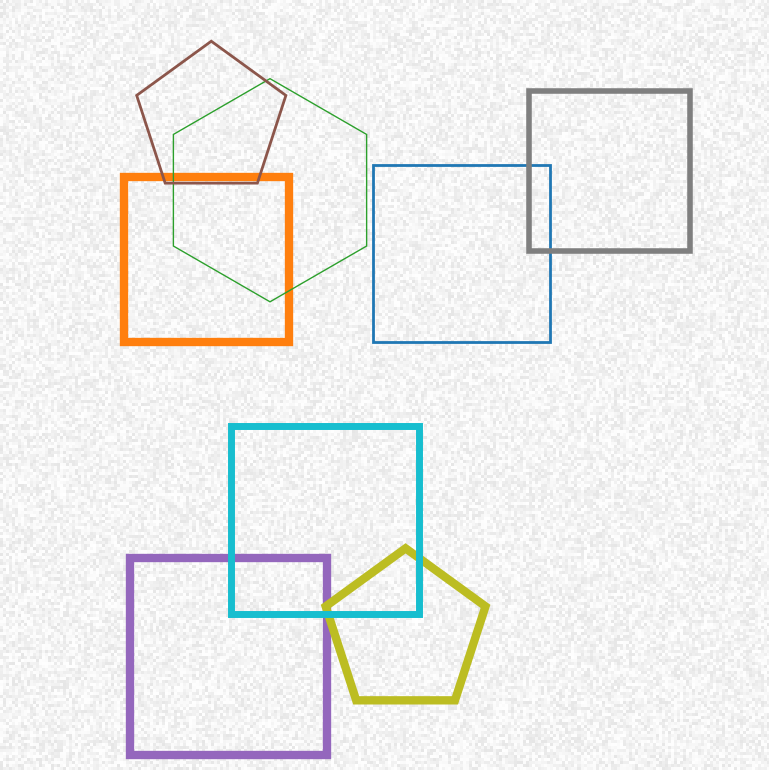[{"shape": "square", "thickness": 1, "radius": 0.57, "center": [0.599, 0.671]}, {"shape": "square", "thickness": 3, "radius": 0.54, "center": [0.269, 0.663]}, {"shape": "hexagon", "thickness": 0.5, "radius": 0.72, "center": [0.351, 0.753]}, {"shape": "square", "thickness": 3, "radius": 0.64, "center": [0.297, 0.148]}, {"shape": "pentagon", "thickness": 1, "radius": 0.51, "center": [0.274, 0.845]}, {"shape": "square", "thickness": 2, "radius": 0.52, "center": [0.791, 0.778]}, {"shape": "pentagon", "thickness": 3, "radius": 0.55, "center": [0.527, 0.179]}, {"shape": "square", "thickness": 2.5, "radius": 0.61, "center": [0.422, 0.325]}]